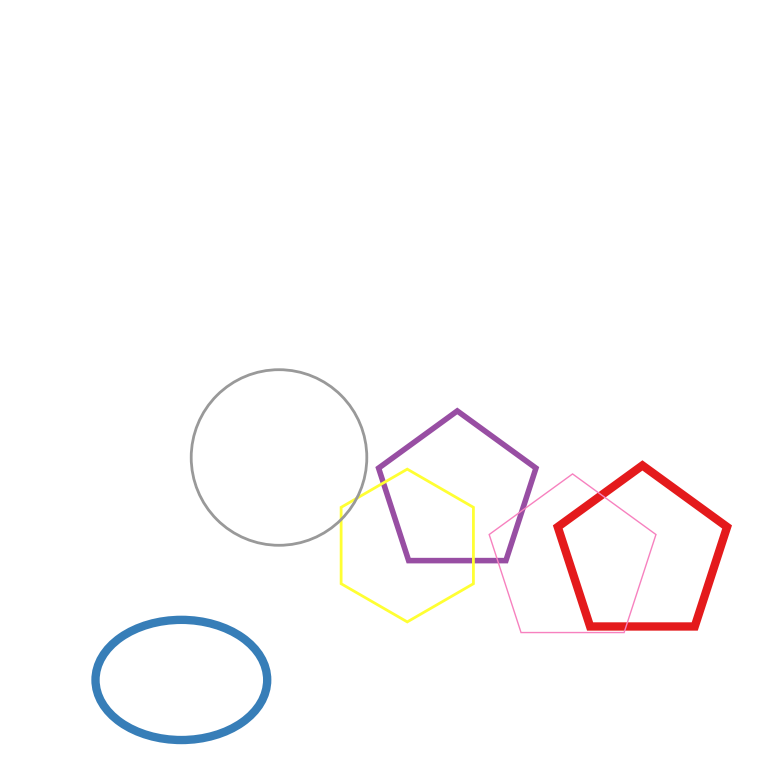[{"shape": "pentagon", "thickness": 3, "radius": 0.58, "center": [0.834, 0.28]}, {"shape": "oval", "thickness": 3, "radius": 0.56, "center": [0.236, 0.117]}, {"shape": "pentagon", "thickness": 2, "radius": 0.54, "center": [0.594, 0.359]}, {"shape": "hexagon", "thickness": 1, "radius": 0.5, "center": [0.529, 0.292]}, {"shape": "pentagon", "thickness": 0.5, "radius": 0.57, "center": [0.744, 0.271]}, {"shape": "circle", "thickness": 1, "radius": 0.57, "center": [0.362, 0.406]}]